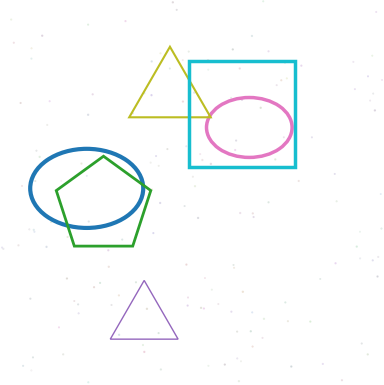[{"shape": "oval", "thickness": 3, "radius": 0.73, "center": [0.225, 0.511]}, {"shape": "pentagon", "thickness": 2, "radius": 0.65, "center": [0.269, 0.465]}, {"shape": "triangle", "thickness": 1, "radius": 0.51, "center": [0.375, 0.17]}, {"shape": "oval", "thickness": 2.5, "radius": 0.56, "center": [0.648, 0.669]}, {"shape": "triangle", "thickness": 1.5, "radius": 0.61, "center": [0.441, 0.756]}, {"shape": "square", "thickness": 2.5, "radius": 0.69, "center": [0.63, 0.704]}]